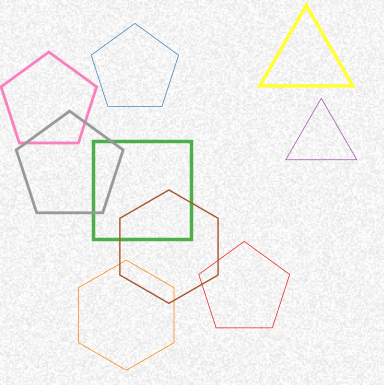[{"shape": "pentagon", "thickness": 0.5, "radius": 0.62, "center": [0.634, 0.249]}, {"shape": "pentagon", "thickness": 0.5, "radius": 0.6, "center": [0.35, 0.82]}, {"shape": "square", "thickness": 2.5, "radius": 0.63, "center": [0.368, 0.507]}, {"shape": "triangle", "thickness": 0.5, "radius": 0.53, "center": [0.834, 0.638]}, {"shape": "hexagon", "thickness": 0.5, "radius": 0.72, "center": [0.328, 0.181]}, {"shape": "triangle", "thickness": 2.5, "radius": 0.7, "center": [0.795, 0.847]}, {"shape": "hexagon", "thickness": 1, "radius": 0.74, "center": [0.439, 0.359]}, {"shape": "pentagon", "thickness": 2, "radius": 0.65, "center": [0.127, 0.734]}, {"shape": "pentagon", "thickness": 2, "radius": 0.73, "center": [0.181, 0.565]}]